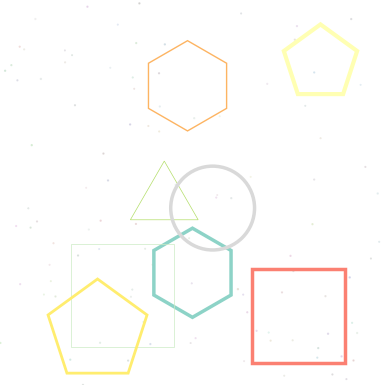[{"shape": "hexagon", "thickness": 2.5, "radius": 0.58, "center": [0.5, 0.292]}, {"shape": "pentagon", "thickness": 3, "radius": 0.5, "center": [0.832, 0.837]}, {"shape": "square", "thickness": 2.5, "radius": 0.61, "center": [0.775, 0.179]}, {"shape": "hexagon", "thickness": 1, "radius": 0.59, "center": [0.487, 0.777]}, {"shape": "triangle", "thickness": 0.5, "radius": 0.51, "center": [0.427, 0.48]}, {"shape": "circle", "thickness": 2.5, "radius": 0.54, "center": [0.552, 0.46]}, {"shape": "square", "thickness": 0.5, "radius": 0.67, "center": [0.318, 0.232]}, {"shape": "pentagon", "thickness": 2, "radius": 0.68, "center": [0.253, 0.14]}]